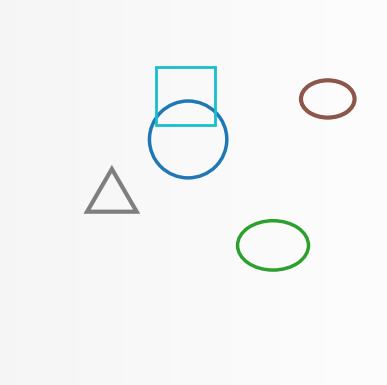[{"shape": "circle", "thickness": 2.5, "radius": 0.5, "center": [0.485, 0.638]}, {"shape": "oval", "thickness": 2.5, "radius": 0.46, "center": [0.705, 0.363]}, {"shape": "oval", "thickness": 3, "radius": 0.35, "center": [0.846, 0.743]}, {"shape": "triangle", "thickness": 3, "radius": 0.37, "center": [0.289, 0.487]}, {"shape": "square", "thickness": 2, "radius": 0.38, "center": [0.479, 0.75]}]